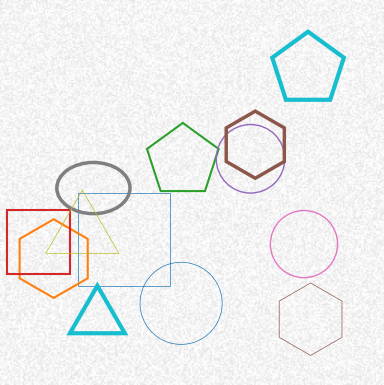[{"shape": "square", "thickness": 0.5, "radius": 0.6, "center": [0.322, 0.378]}, {"shape": "circle", "thickness": 0.5, "radius": 0.53, "center": [0.47, 0.212]}, {"shape": "hexagon", "thickness": 1.5, "radius": 0.51, "center": [0.139, 0.328]}, {"shape": "pentagon", "thickness": 1.5, "radius": 0.49, "center": [0.475, 0.583]}, {"shape": "square", "thickness": 1.5, "radius": 0.41, "center": [0.1, 0.372]}, {"shape": "circle", "thickness": 1, "radius": 0.45, "center": [0.651, 0.588]}, {"shape": "hexagon", "thickness": 0.5, "radius": 0.47, "center": [0.807, 0.171]}, {"shape": "hexagon", "thickness": 2.5, "radius": 0.44, "center": [0.663, 0.624]}, {"shape": "circle", "thickness": 1, "radius": 0.44, "center": [0.79, 0.366]}, {"shape": "oval", "thickness": 2.5, "radius": 0.48, "center": [0.243, 0.512]}, {"shape": "triangle", "thickness": 0.5, "radius": 0.55, "center": [0.214, 0.397]}, {"shape": "pentagon", "thickness": 3, "radius": 0.49, "center": [0.8, 0.82]}, {"shape": "triangle", "thickness": 3, "radius": 0.41, "center": [0.253, 0.176]}]